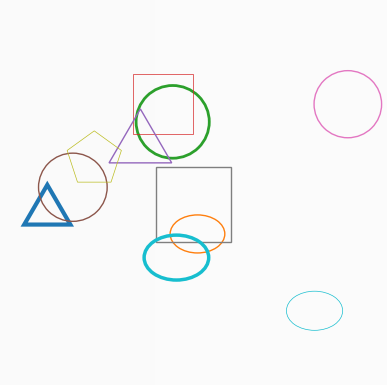[{"shape": "triangle", "thickness": 3, "radius": 0.34, "center": [0.122, 0.451]}, {"shape": "oval", "thickness": 1, "radius": 0.35, "center": [0.51, 0.392]}, {"shape": "circle", "thickness": 2, "radius": 0.47, "center": [0.446, 0.683]}, {"shape": "square", "thickness": 0.5, "radius": 0.39, "center": [0.42, 0.731]}, {"shape": "triangle", "thickness": 1, "radius": 0.47, "center": [0.362, 0.624]}, {"shape": "circle", "thickness": 1, "radius": 0.44, "center": [0.188, 0.514]}, {"shape": "circle", "thickness": 1, "radius": 0.44, "center": [0.898, 0.729]}, {"shape": "square", "thickness": 1, "radius": 0.48, "center": [0.5, 0.469]}, {"shape": "pentagon", "thickness": 0.5, "radius": 0.37, "center": [0.243, 0.586]}, {"shape": "oval", "thickness": 2.5, "radius": 0.42, "center": [0.455, 0.331]}, {"shape": "oval", "thickness": 0.5, "radius": 0.36, "center": [0.812, 0.193]}]